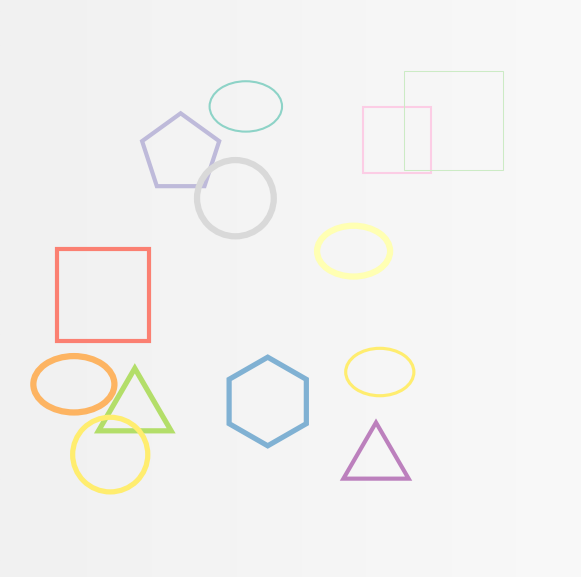[{"shape": "oval", "thickness": 1, "radius": 0.31, "center": [0.423, 0.815]}, {"shape": "oval", "thickness": 3, "radius": 0.31, "center": [0.608, 0.564]}, {"shape": "pentagon", "thickness": 2, "radius": 0.35, "center": [0.311, 0.733]}, {"shape": "square", "thickness": 2, "radius": 0.4, "center": [0.177, 0.488]}, {"shape": "hexagon", "thickness": 2.5, "radius": 0.38, "center": [0.461, 0.304]}, {"shape": "oval", "thickness": 3, "radius": 0.35, "center": [0.127, 0.334]}, {"shape": "triangle", "thickness": 2.5, "radius": 0.36, "center": [0.232, 0.289]}, {"shape": "square", "thickness": 1, "radius": 0.29, "center": [0.683, 0.757]}, {"shape": "circle", "thickness": 3, "radius": 0.33, "center": [0.405, 0.656]}, {"shape": "triangle", "thickness": 2, "radius": 0.32, "center": [0.647, 0.203]}, {"shape": "square", "thickness": 0.5, "radius": 0.43, "center": [0.78, 0.79]}, {"shape": "oval", "thickness": 1.5, "radius": 0.29, "center": [0.653, 0.355]}, {"shape": "circle", "thickness": 2.5, "radius": 0.32, "center": [0.19, 0.212]}]